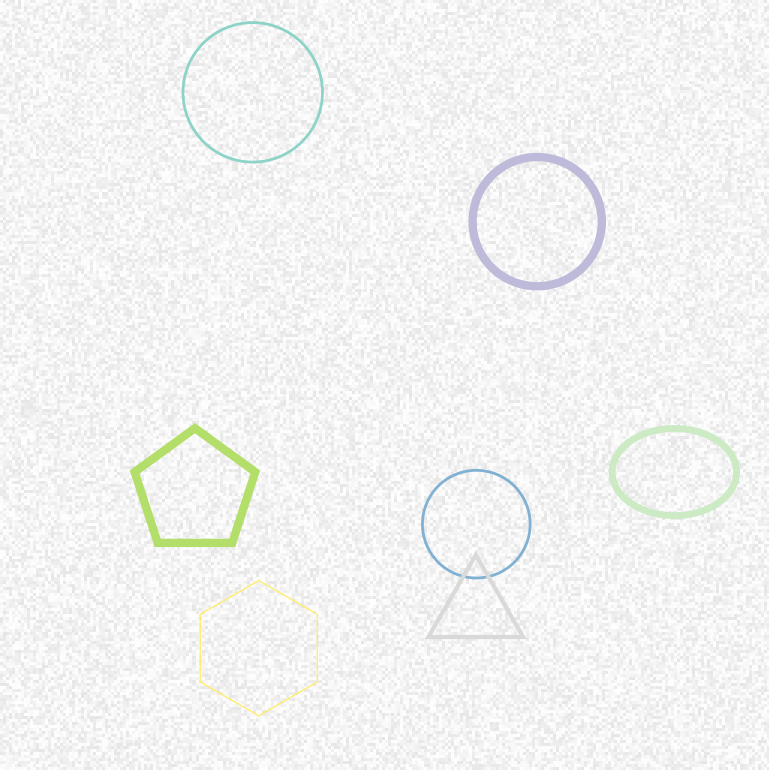[{"shape": "circle", "thickness": 1, "radius": 0.45, "center": [0.328, 0.88]}, {"shape": "circle", "thickness": 3, "radius": 0.42, "center": [0.698, 0.712]}, {"shape": "circle", "thickness": 1, "radius": 0.35, "center": [0.619, 0.319]}, {"shape": "pentagon", "thickness": 3, "radius": 0.41, "center": [0.253, 0.362]}, {"shape": "triangle", "thickness": 1.5, "radius": 0.36, "center": [0.618, 0.208]}, {"shape": "oval", "thickness": 2.5, "radius": 0.4, "center": [0.876, 0.387]}, {"shape": "hexagon", "thickness": 0.5, "radius": 0.44, "center": [0.336, 0.158]}]